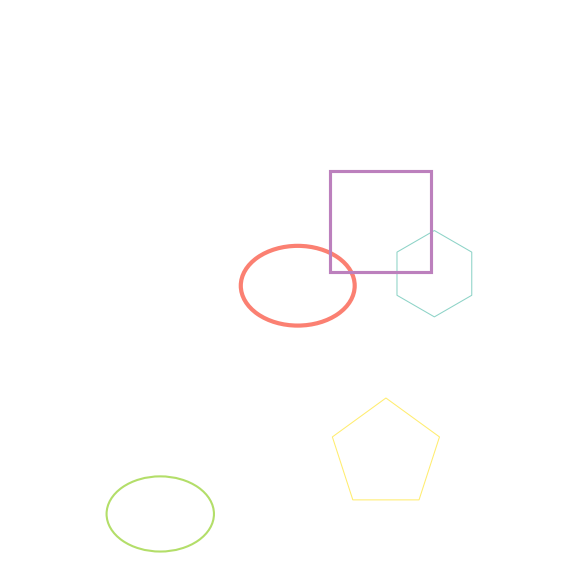[{"shape": "hexagon", "thickness": 0.5, "radius": 0.37, "center": [0.752, 0.525]}, {"shape": "oval", "thickness": 2, "radius": 0.49, "center": [0.516, 0.504]}, {"shape": "oval", "thickness": 1, "radius": 0.46, "center": [0.278, 0.109]}, {"shape": "square", "thickness": 1.5, "radius": 0.43, "center": [0.659, 0.616]}, {"shape": "pentagon", "thickness": 0.5, "radius": 0.49, "center": [0.668, 0.212]}]